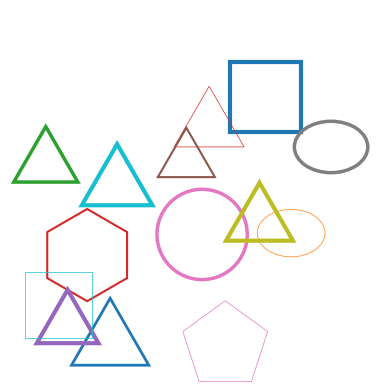[{"shape": "square", "thickness": 3, "radius": 0.46, "center": [0.69, 0.748]}, {"shape": "triangle", "thickness": 2, "radius": 0.58, "center": [0.286, 0.109]}, {"shape": "oval", "thickness": 0.5, "radius": 0.44, "center": [0.756, 0.395]}, {"shape": "triangle", "thickness": 2.5, "radius": 0.48, "center": [0.119, 0.575]}, {"shape": "triangle", "thickness": 0.5, "radius": 0.53, "center": [0.543, 0.671]}, {"shape": "hexagon", "thickness": 1.5, "radius": 0.6, "center": [0.226, 0.337]}, {"shape": "triangle", "thickness": 3, "radius": 0.46, "center": [0.176, 0.155]}, {"shape": "triangle", "thickness": 1.5, "radius": 0.43, "center": [0.484, 0.583]}, {"shape": "pentagon", "thickness": 0.5, "radius": 0.58, "center": [0.585, 0.103]}, {"shape": "circle", "thickness": 2.5, "radius": 0.59, "center": [0.525, 0.391]}, {"shape": "oval", "thickness": 2.5, "radius": 0.48, "center": [0.86, 0.618]}, {"shape": "triangle", "thickness": 3, "radius": 0.5, "center": [0.674, 0.425]}, {"shape": "triangle", "thickness": 3, "radius": 0.53, "center": [0.304, 0.52]}, {"shape": "square", "thickness": 0.5, "radius": 0.43, "center": [0.152, 0.208]}]